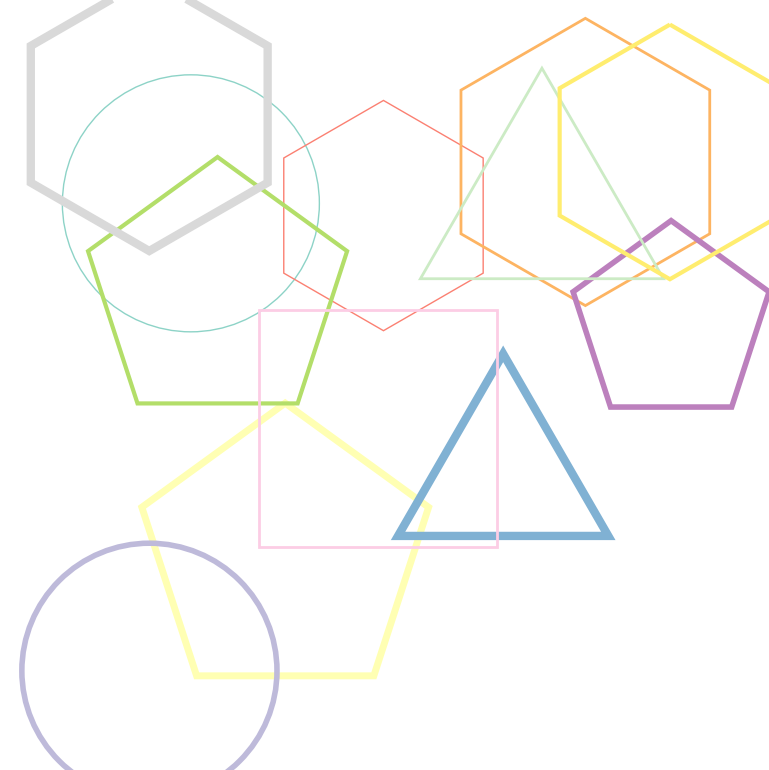[{"shape": "circle", "thickness": 0.5, "radius": 0.83, "center": [0.248, 0.736]}, {"shape": "pentagon", "thickness": 2.5, "radius": 0.98, "center": [0.37, 0.281]}, {"shape": "circle", "thickness": 2, "radius": 0.83, "center": [0.194, 0.129]}, {"shape": "hexagon", "thickness": 0.5, "radius": 0.75, "center": [0.498, 0.72]}, {"shape": "triangle", "thickness": 3, "radius": 0.79, "center": [0.653, 0.383]}, {"shape": "hexagon", "thickness": 1, "radius": 0.93, "center": [0.76, 0.79]}, {"shape": "pentagon", "thickness": 1.5, "radius": 0.88, "center": [0.283, 0.619]}, {"shape": "square", "thickness": 1, "radius": 0.77, "center": [0.491, 0.443]}, {"shape": "hexagon", "thickness": 3, "radius": 0.89, "center": [0.194, 0.852]}, {"shape": "pentagon", "thickness": 2, "radius": 0.67, "center": [0.872, 0.58]}, {"shape": "triangle", "thickness": 1, "radius": 0.91, "center": [0.704, 0.729]}, {"shape": "hexagon", "thickness": 1.5, "radius": 0.83, "center": [0.87, 0.803]}]